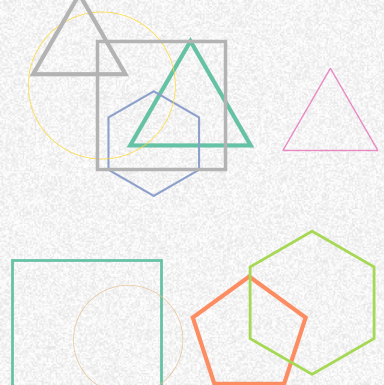[{"shape": "square", "thickness": 2, "radius": 0.97, "center": [0.225, 0.13]}, {"shape": "triangle", "thickness": 3, "radius": 0.9, "center": [0.495, 0.713]}, {"shape": "pentagon", "thickness": 3, "radius": 0.77, "center": [0.647, 0.128]}, {"shape": "hexagon", "thickness": 1.5, "radius": 0.68, "center": [0.399, 0.627]}, {"shape": "triangle", "thickness": 1, "radius": 0.71, "center": [0.858, 0.68]}, {"shape": "hexagon", "thickness": 2, "radius": 0.93, "center": [0.811, 0.214]}, {"shape": "circle", "thickness": 0.5, "radius": 0.95, "center": [0.265, 0.778]}, {"shape": "circle", "thickness": 0.5, "radius": 0.71, "center": [0.333, 0.117]}, {"shape": "triangle", "thickness": 3, "radius": 0.69, "center": [0.206, 0.876]}, {"shape": "square", "thickness": 2.5, "radius": 0.83, "center": [0.419, 0.727]}]